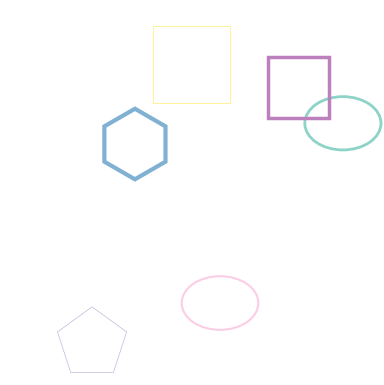[{"shape": "oval", "thickness": 2, "radius": 0.49, "center": [0.891, 0.68]}, {"shape": "pentagon", "thickness": 0.5, "radius": 0.47, "center": [0.239, 0.109]}, {"shape": "hexagon", "thickness": 3, "radius": 0.46, "center": [0.35, 0.626]}, {"shape": "oval", "thickness": 1.5, "radius": 0.5, "center": [0.571, 0.213]}, {"shape": "square", "thickness": 2.5, "radius": 0.4, "center": [0.776, 0.773]}, {"shape": "square", "thickness": 0.5, "radius": 0.5, "center": [0.498, 0.833]}]